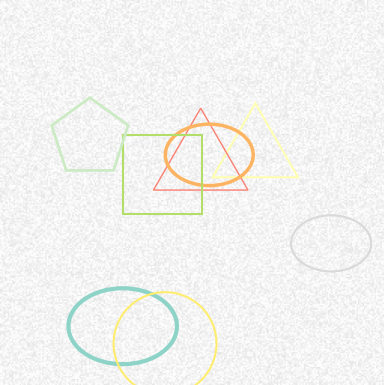[{"shape": "oval", "thickness": 3, "radius": 0.7, "center": [0.319, 0.153]}, {"shape": "triangle", "thickness": 1.5, "radius": 0.64, "center": [0.663, 0.604]}, {"shape": "triangle", "thickness": 1, "radius": 0.71, "center": [0.521, 0.577]}, {"shape": "oval", "thickness": 2.5, "radius": 0.57, "center": [0.544, 0.598]}, {"shape": "square", "thickness": 1.5, "radius": 0.51, "center": [0.422, 0.548]}, {"shape": "oval", "thickness": 1.5, "radius": 0.52, "center": [0.86, 0.368]}, {"shape": "pentagon", "thickness": 2, "radius": 0.52, "center": [0.234, 0.642]}, {"shape": "circle", "thickness": 1.5, "radius": 0.67, "center": [0.429, 0.108]}]